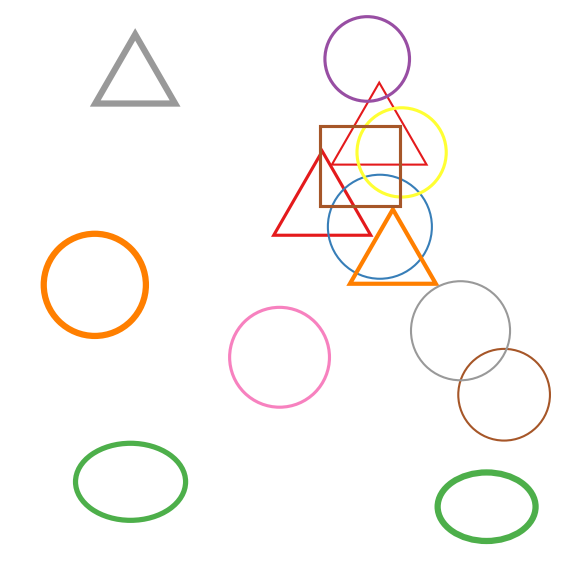[{"shape": "triangle", "thickness": 1.5, "radius": 0.48, "center": [0.558, 0.64]}, {"shape": "triangle", "thickness": 1, "radius": 0.47, "center": [0.657, 0.761]}, {"shape": "circle", "thickness": 1, "radius": 0.45, "center": [0.658, 0.607]}, {"shape": "oval", "thickness": 3, "radius": 0.42, "center": [0.843, 0.122]}, {"shape": "oval", "thickness": 2.5, "radius": 0.48, "center": [0.226, 0.165]}, {"shape": "circle", "thickness": 1.5, "radius": 0.37, "center": [0.636, 0.897]}, {"shape": "triangle", "thickness": 2, "radius": 0.43, "center": [0.68, 0.551]}, {"shape": "circle", "thickness": 3, "radius": 0.44, "center": [0.164, 0.506]}, {"shape": "circle", "thickness": 1.5, "radius": 0.39, "center": [0.695, 0.735]}, {"shape": "circle", "thickness": 1, "radius": 0.4, "center": [0.873, 0.316]}, {"shape": "square", "thickness": 1.5, "radius": 0.35, "center": [0.624, 0.711]}, {"shape": "circle", "thickness": 1.5, "radius": 0.43, "center": [0.484, 0.38]}, {"shape": "circle", "thickness": 1, "radius": 0.43, "center": [0.797, 0.426]}, {"shape": "triangle", "thickness": 3, "radius": 0.4, "center": [0.234, 0.86]}]